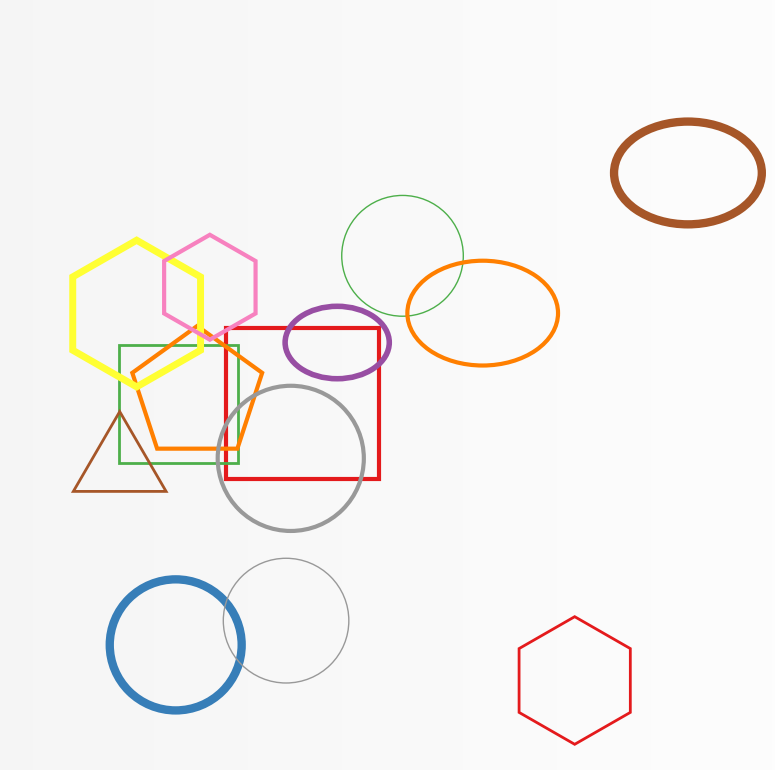[{"shape": "square", "thickness": 1.5, "radius": 0.49, "center": [0.39, 0.476]}, {"shape": "hexagon", "thickness": 1, "radius": 0.41, "center": [0.742, 0.116]}, {"shape": "circle", "thickness": 3, "radius": 0.43, "center": [0.227, 0.162]}, {"shape": "circle", "thickness": 0.5, "radius": 0.39, "center": [0.519, 0.668]}, {"shape": "square", "thickness": 1, "radius": 0.38, "center": [0.23, 0.475]}, {"shape": "oval", "thickness": 2, "radius": 0.34, "center": [0.435, 0.555]}, {"shape": "pentagon", "thickness": 1.5, "radius": 0.44, "center": [0.255, 0.489]}, {"shape": "oval", "thickness": 1.5, "radius": 0.49, "center": [0.623, 0.593]}, {"shape": "hexagon", "thickness": 2.5, "radius": 0.48, "center": [0.176, 0.593]}, {"shape": "oval", "thickness": 3, "radius": 0.48, "center": [0.888, 0.775]}, {"shape": "triangle", "thickness": 1, "radius": 0.35, "center": [0.154, 0.396]}, {"shape": "hexagon", "thickness": 1.5, "radius": 0.34, "center": [0.271, 0.627]}, {"shape": "circle", "thickness": 0.5, "radius": 0.4, "center": [0.369, 0.194]}, {"shape": "circle", "thickness": 1.5, "radius": 0.47, "center": [0.375, 0.405]}]